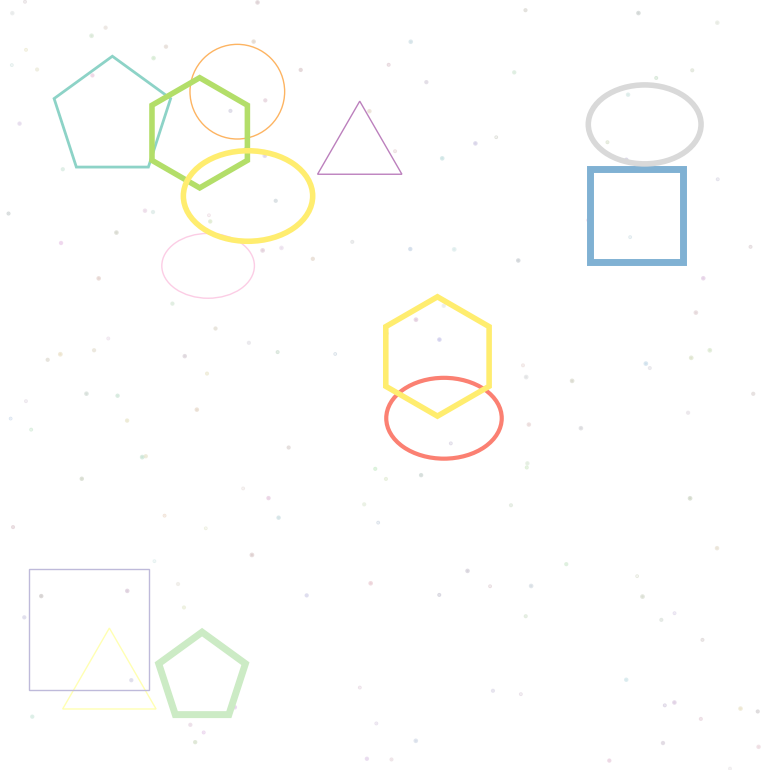[{"shape": "pentagon", "thickness": 1, "radius": 0.4, "center": [0.146, 0.847]}, {"shape": "triangle", "thickness": 0.5, "radius": 0.35, "center": [0.142, 0.114]}, {"shape": "square", "thickness": 0.5, "radius": 0.39, "center": [0.116, 0.182]}, {"shape": "oval", "thickness": 1.5, "radius": 0.37, "center": [0.577, 0.457]}, {"shape": "square", "thickness": 2.5, "radius": 0.3, "center": [0.827, 0.72]}, {"shape": "circle", "thickness": 0.5, "radius": 0.31, "center": [0.308, 0.881]}, {"shape": "hexagon", "thickness": 2, "radius": 0.36, "center": [0.259, 0.828]}, {"shape": "oval", "thickness": 0.5, "radius": 0.3, "center": [0.27, 0.655]}, {"shape": "oval", "thickness": 2, "radius": 0.37, "center": [0.837, 0.838]}, {"shape": "triangle", "thickness": 0.5, "radius": 0.32, "center": [0.467, 0.805]}, {"shape": "pentagon", "thickness": 2.5, "radius": 0.3, "center": [0.262, 0.12]}, {"shape": "hexagon", "thickness": 2, "radius": 0.39, "center": [0.568, 0.537]}, {"shape": "oval", "thickness": 2, "radius": 0.42, "center": [0.322, 0.745]}]